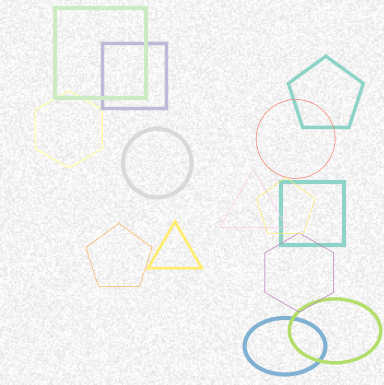[{"shape": "square", "thickness": 3, "radius": 0.41, "center": [0.811, 0.446]}, {"shape": "pentagon", "thickness": 2.5, "radius": 0.51, "center": [0.846, 0.752]}, {"shape": "hexagon", "thickness": 1, "radius": 0.5, "center": [0.179, 0.664]}, {"shape": "square", "thickness": 2.5, "radius": 0.42, "center": [0.348, 0.804]}, {"shape": "circle", "thickness": 0.5, "radius": 0.51, "center": [0.768, 0.639]}, {"shape": "oval", "thickness": 3, "radius": 0.52, "center": [0.74, 0.101]}, {"shape": "pentagon", "thickness": 0.5, "radius": 0.45, "center": [0.309, 0.329]}, {"shape": "oval", "thickness": 2.5, "radius": 0.59, "center": [0.87, 0.141]}, {"shape": "triangle", "thickness": 0.5, "radius": 0.5, "center": [0.658, 0.459]}, {"shape": "circle", "thickness": 3, "radius": 0.45, "center": [0.409, 0.576]}, {"shape": "hexagon", "thickness": 0.5, "radius": 0.51, "center": [0.777, 0.292]}, {"shape": "square", "thickness": 3, "radius": 0.59, "center": [0.261, 0.862]}, {"shape": "triangle", "thickness": 2, "radius": 0.4, "center": [0.454, 0.344]}, {"shape": "pentagon", "thickness": 0.5, "radius": 0.4, "center": [0.742, 0.459]}]